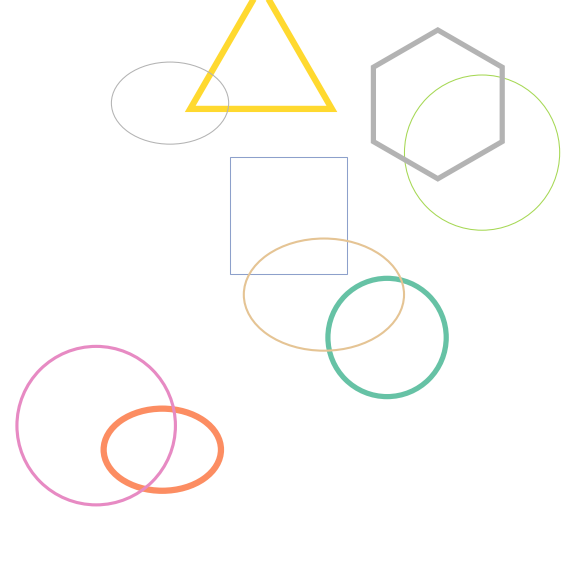[{"shape": "circle", "thickness": 2.5, "radius": 0.51, "center": [0.67, 0.415]}, {"shape": "oval", "thickness": 3, "radius": 0.51, "center": [0.281, 0.22]}, {"shape": "square", "thickness": 0.5, "radius": 0.51, "center": [0.5, 0.626]}, {"shape": "circle", "thickness": 1.5, "radius": 0.69, "center": [0.167, 0.262]}, {"shape": "circle", "thickness": 0.5, "radius": 0.67, "center": [0.835, 0.735]}, {"shape": "triangle", "thickness": 3, "radius": 0.71, "center": [0.452, 0.881]}, {"shape": "oval", "thickness": 1, "radius": 0.69, "center": [0.561, 0.489]}, {"shape": "oval", "thickness": 0.5, "radius": 0.51, "center": [0.294, 0.821]}, {"shape": "hexagon", "thickness": 2.5, "radius": 0.64, "center": [0.758, 0.818]}]